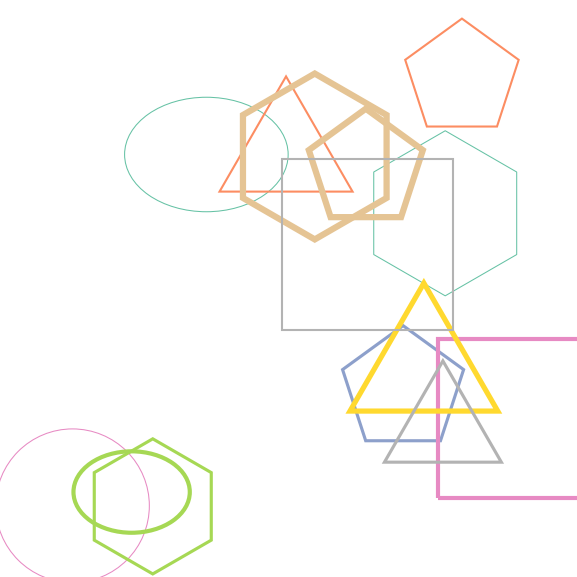[{"shape": "oval", "thickness": 0.5, "radius": 0.71, "center": [0.357, 0.732]}, {"shape": "hexagon", "thickness": 0.5, "radius": 0.71, "center": [0.771, 0.63]}, {"shape": "triangle", "thickness": 1, "radius": 0.66, "center": [0.495, 0.734]}, {"shape": "pentagon", "thickness": 1, "radius": 0.52, "center": [0.8, 0.864]}, {"shape": "pentagon", "thickness": 1.5, "radius": 0.55, "center": [0.698, 0.325]}, {"shape": "circle", "thickness": 0.5, "radius": 0.67, "center": [0.126, 0.123]}, {"shape": "square", "thickness": 2, "radius": 0.69, "center": [0.897, 0.275]}, {"shape": "oval", "thickness": 2, "radius": 0.5, "center": [0.228, 0.147]}, {"shape": "hexagon", "thickness": 1.5, "radius": 0.58, "center": [0.265, 0.122]}, {"shape": "triangle", "thickness": 2.5, "radius": 0.74, "center": [0.734, 0.361]}, {"shape": "pentagon", "thickness": 3, "radius": 0.52, "center": [0.633, 0.707]}, {"shape": "hexagon", "thickness": 3, "radius": 0.72, "center": [0.545, 0.728]}, {"shape": "triangle", "thickness": 1.5, "radius": 0.58, "center": [0.767, 0.257]}, {"shape": "square", "thickness": 1, "radius": 0.74, "center": [0.637, 0.575]}]